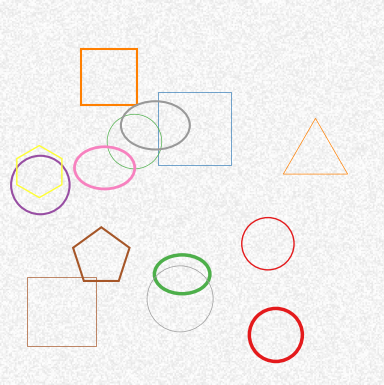[{"shape": "circle", "thickness": 2.5, "radius": 0.34, "center": [0.717, 0.13]}, {"shape": "circle", "thickness": 1, "radius": 0.34, "center": [0.696, 0.367]}, {"shape": "square", "thickness": 0.5, "radius": 0.47, "center": [0.506, 0.666]}, {"shape": "circle", "thickness": 0.5, "radius": 0.35, "center": [0.349, 0.632]}, {"shape": "oval", "thickness": 2.5, "radius": 0.36, "center": [0.473, 0.288]}, {"shape": "circle", "thickness": 1.5, "radius": 0.38, "center": [0.105, 0.519]}, {"shape": "square", "thickness": 1.5, "radius": 0.37, "center": [0.283, 0.8]}, {"shape": "triangle", "thickness": 0.5, "radius": 0.48, "center": [0.819, 0.596]}, {"shape": "hexagon", "thickness": 1, "radius": 0.34, "center": [0.102, 0.554]}, {"shape": "pentagon", "thickness": 1.5, "radius": 0.39, "center": [0.263, 0.333]}, {"shape": "square", "thickness": 0.5, "radius": 0.45, "center": [0.16, 0.19]}, {"shape": "oval", "thickness": 2, "radius": 0.39, "center": [0.272, 0.564]}, {"shape": "circle", "thickness": 0.5, "radius": 0.43, "center": [0.468, 0.224]}, {"shape": "oval", "thickness": 1.5, "radius": 0.45, "center": [0.404, 0.674]}]